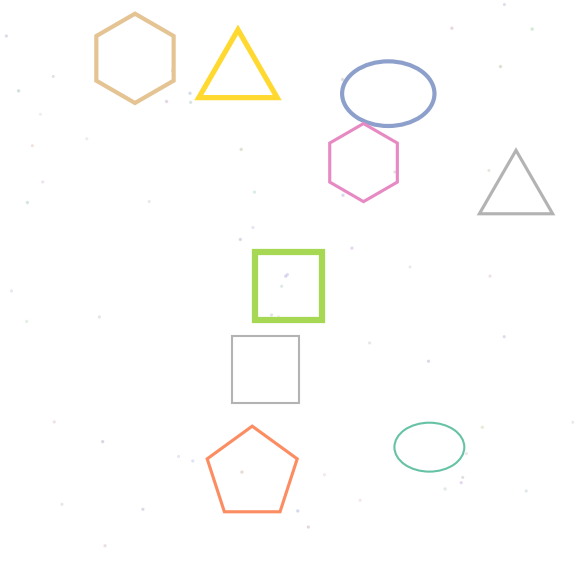[{"shape": "oval", "thickness": 1, "radius": 0.3, "center": [0.743, 0.225]}, {"shape": "pentagon", "thickness": 1.5, "radius": 0.41, "center": [0.437, 0.179]}, {"shape": "oval", "thickness": 2, "radius": 0.4, "center": [0.672, 0.837]}, {"shape": "hexagon", "thickness": 1.5, "radius": 0.34, "center": [0.629, 0.718]}, {"shape": "square", "thickness": 3, "radius": 0.29, "center": [0.5, 0.504]}, {"shape": "triangle", "thickness": 2.5, "radius": 0.39, "center": [0.412, 0.869]}, {"shape": "hexagon", "thickness": 2, "radius": 0.39, "center": [0.234, 0.898]}, {"shape": "square", "thickness": 1, "radius": 0.29, "center": [0.459, 0.359]}, {"shape": "triangle", "thickness": 1.5, "radius": 0.37, "center": [0.894, 0.666]}]